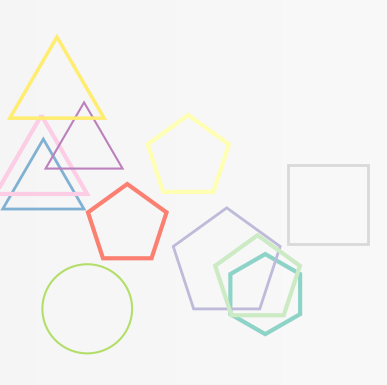[{"shape": "hexagon", "thickness": 3, "radius": 0.52, "center": [0.685, 0.236]}, {"shape": "pentagon", "thickness": 3, "radius": 0.55, "center": [0.486, 0.591]}, {"shape": "pentagon", "thickness": 2, "radius": 0.73, "center": [0.585, 0.315]}, {"shape": "pentagon", "thickness": 3, "radius": 0.53, "center": [0.328, 0.415]}, {"shape": "triangle", "thickness": 2, "radius": 0.61, "center": [0.112, 0.518]}, {"shape": "circle", "thickness": 1.5, "radius": 0.58, "center": [0.225, 0.198]}, {"shape": "triangle", "thickness": 3, "radius": 0.68, "center": [0.107, 0.564]}, {"shape": "square", "thickness": 2, "radius": 0.51, "center": [0.847, 0.469]}, {"shape": "triangle", "thickness": 1.5, "radius": 0.57, "center": [0.217, 0.619]}, {"shape": "pentagon", "thickness": 3, "radius": 0.57, "center": [0.665, 0.274]}, {"shape": "triangle", "thickness": 2.5, "radius": 0.7, "center": [0.147, 0.763]}]